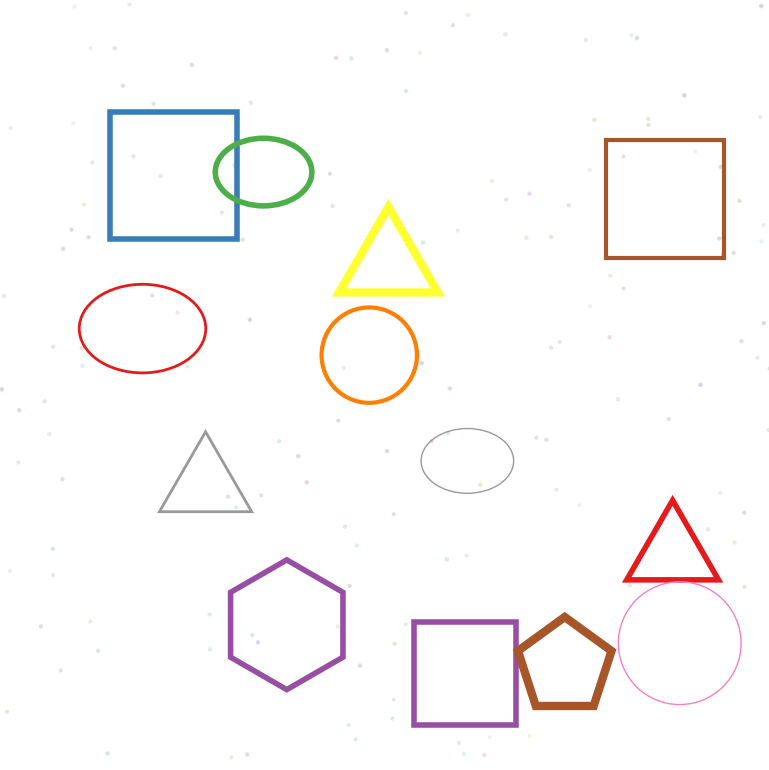[{"shape": "oval", "thickness": 1, "radius": 0.41, "center": [0.185, 0.573]}, {"shape": "triangle", "thickness": 2, "radius": 0.34, "center": [0.874, 0.281]}, {"shape": "square", "thickness": 2, "radius": 0.41, "center": [0.225, 0.772]}, {"shape": "oval", "thickness": 2, "radius": 0.31, "center": [0.342, 0.777]}, {"shape": "hexagon", "thickness": 2, "radius": 0.42, "center": [0.372, 0.189]}, {"shape": "square", "thickness": 2, "radius": 0.33, "center": [0.604, 0.125]}, {"shape": "circle", "thickness": 1.5, "radius": 0.31, "center": [0.48, 0.539]}, {"shape": "triangle", "thickness": 3, "radius": 0.37, "center": [0.504, 0.657]}, {"shape": "pentagon", "thickness": 3, "radius": 0.32, "center": [0.733, 0.135]}, {"shape": "square", "thickness": 1.5, "radius": 0.38, "center": [0.864, 0.741]}, {"shape": "circle", "thickness": 0.5, "radius": 0.4, "center": [0.883, 0.165]}, {"shape": "oval", "thickness": 0.5, "radius": 0.3, "center": [0.607, 0.401]}, {"shape": "triangle", "thickness": 1, "radius": 0.35, "center": [0.267, 0.37]}]